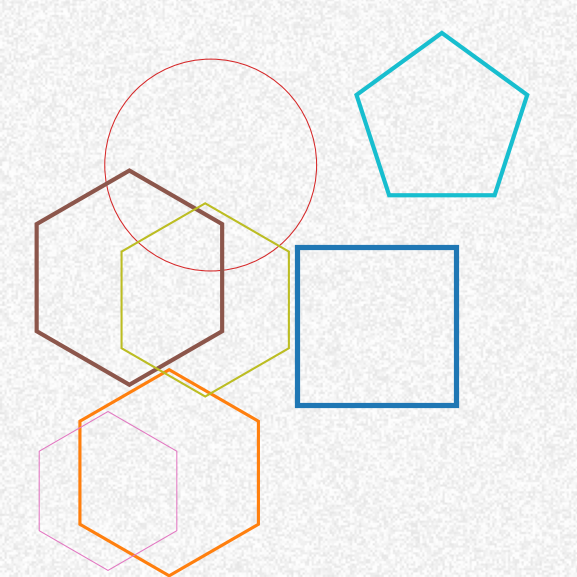[{"shape": "square", "thickness": 2.5, "radius": 0.69, "center": [0.652, 0.434]}, {"shape": "hexagon", "thickness": 1.5, "radius": 0.89, "center": [0.293, 0.181]}, {"shape": "circle", "thickness": 0.5, "radius": 0.92, "center": [0.365, 0.713]}, {"shape": "hexagon", "thickness": 2, "radius": 0.93, "center": [0.224, 0.518]}, {"shape": "hexagon", "thickness": 0.5, "radius": 0.69, "center": [0.187, 0.149]}, {"shape": "hexagon", "thickness": 1, "radius": 0.84, "center": [0.355, 0.48]}, {"shape": "pentagon", "thickness": 2, "radius": 0.78, "center": [0.765, 0.787]}]